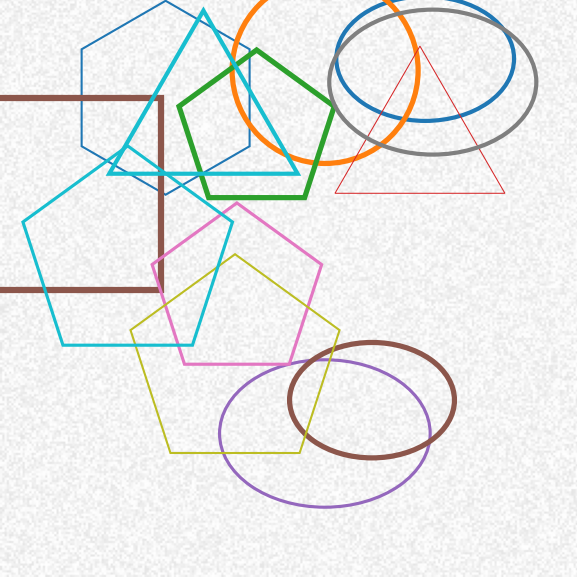[{"shape": "hexagon", "thickness": 1, "radius": 0.84, "center": [0.287, 0.83]}, {"shape": "oval", "thickness": 2, "radius": 0.77, "center": [0.736, 0.898]}, {"shape": "circle", "thickness": 2.5, "radius": 0.81, "center": [0.563, 0.877]}, {"shape": "pentagon", "thickness": 2.5, "radius": 0.71, "center": [0.444, 0.771]}, {"shape": "triangle", "thickness": 0.5, "radius": 0.85, "center": [0.727, 0.749]}, {"shape": "oval", "thickness": 1.5, "radius": 0.91, "center": [0.563, 0.248]}, {"shape": "oval", "thickness": 2.5, "radius": 0.71, "center": [0.644, 0.306]}, {"shape": "square", "thickness": 3, "radius": 0.83, "center": [0.113, 0.664]}, {"shape": "pentagon", "thickness": 1.5, "radius": 0.77, "center": [0.41, 0.493]}, {"shape": "oval", "thickness": 2, "radius": 0.9, "center": [0.749, 0.857]}, {"shape": "pentagon", "thickness": 1, "radius": 0.95, "center": [0.407, 0.369]}, {"shape": "triangle", "thickness": 2, "radius": 0.94, "center": [0.352, 0.792]}, {"shape": "pentagon", "thickness": 1.5, "radius": 0.95, "center": [0.221, 0.556]}]